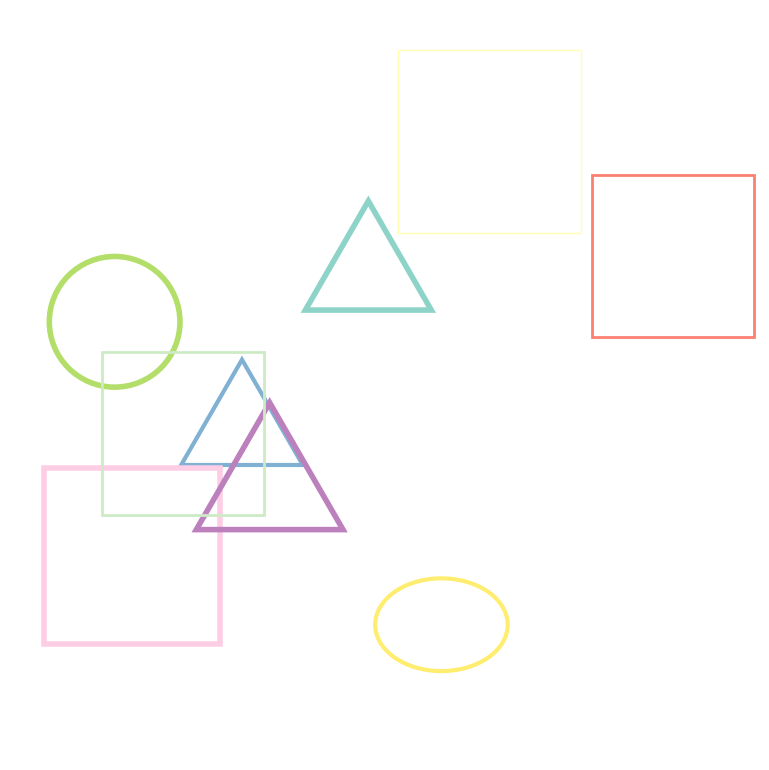[{"shape": "triangle", "thickness": 2, "radius": 0.47, "center": [0.478, 0.645]}, {"shape": "square", "thickness": 0.5, "radius": 0.59, "center": [0.635, 0.817]}, {"shape": "square", "thickness": 1, "radius": 0.52, "center": [0.874, 0.668]}, {"shape": "triangle", "thickness": 1.5, "radius": 0.46, "center": [0.314, 0.442]}, {"shape": "circle", "thickness": 2, "radius": 0.42, "center": [0.149, 0.582]}, {"shape": "square", "thickness": 2, "radius": 0.57, "center": [0.172, 0.278]}, {"shape": "triangle", "thickness": 2, "radius": 0.55, "center": [0.35, 0.367]}, {"shape": "square", "thickness": 1, "radius": 0.53, "center": [0.238, 0.437]}, {"shape": "oval", "thickness": 1.5, "radius": 0.43, "center": [0.573, 0.189]}]